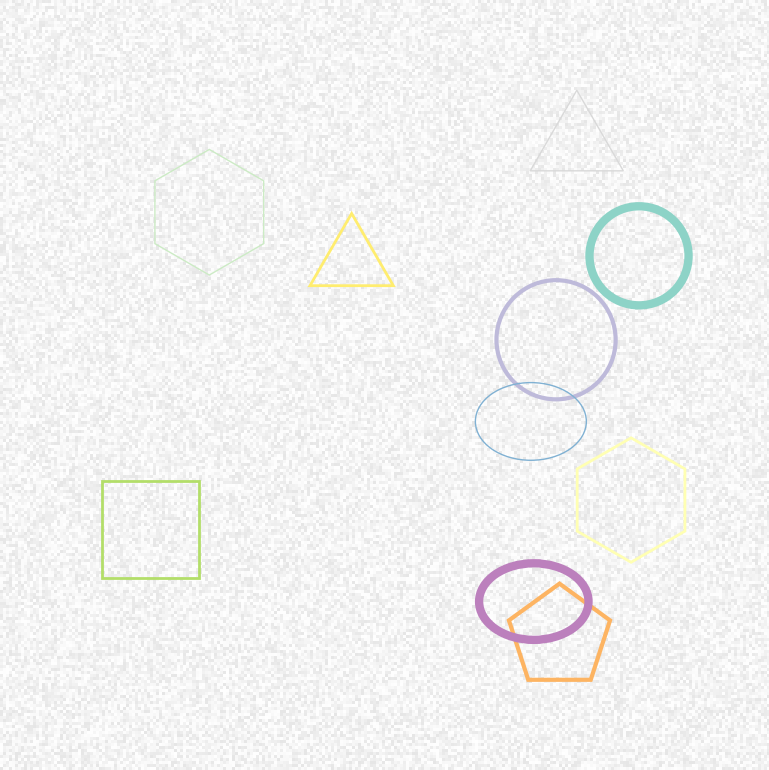[{"shape": "circle", "thickness": 3, "radius": 0.32, "center": [0.83, 0.668]}, {"shape": "hexagon", "thickness": 1, "radius": 0.4, "center": [0.82, 0.351]}, {"shape": "circle", "thickness": 1.5, "radius": 0.39, "center": [0.722, 0.559]}, {"shape": "oval", "thickness": 0.5, "radius": 0.36, "center": [0.689, 0.453]}, {"shape": "pentagon", "thickness": 1.5, "radius": 0.35, "center": [0.727, 0.173]}, {"shape": "square", "thickness": 1, "radius": 0.32, "center": [0.196, 0.312]}, {"shape": "triangle", "thickness": 0.5, "radius": 0.35, "center": [0.749, 0.813]}, {"shape": "oval", "thickness": 3, "radius": 0.36, "center": [0.693, 0.219]}, {"shape": "hexagon", "thickness": 0.5, "radius": 0.41, "center": [0.272, 0.724]}, {"shape": "triangle", "thickness": 1, "radius": 0.31, "center": [0.457, 0.66]}]